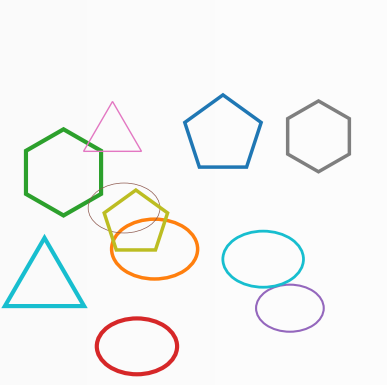[{"shape": "pentagon", "thickness": 2.5, "radius": 0.52, "center": [0.575, 0.65]}, {"shape": "oval", "thickness": 2.5, "radius": 0.55, "center": [0.399, 0.353]}, {"shape": "hexagon", "thickness": 3, "radius": 0.56, "center": [0.164, 0.552]}, {"shape": "oval", "thickness": 3, "radius": 0.52, "center": [0.353, 0.1]}, {"shape": "oval", "thickness": 1.5, "radius": 0.44, "center": [0.748, 0.199]}, {"shape": "oval", "thickness": 0.5, "radius": 0.46, "center": [0.32, 0.46]}, {"shape": "triangle", "thickness": 1, "radius": 0.43, "center": [0.29, 0.65]}, {"shape": "hexagon", "thickness": 2.5, "radius": 0.46, "center": [0.822, 0.646]}, {"shape": "pentagon", "thickness": 2.5, "radius": 0.43, "center": [0.351, 0.42]}, {"shape": "triangle", "thickness": 3, "radius": 0.59, "center": [0.115, 0.264]}, {"shape": "oval", "thickness": 2, "radius": 0.52, "center": [0.679, 0.327]}]